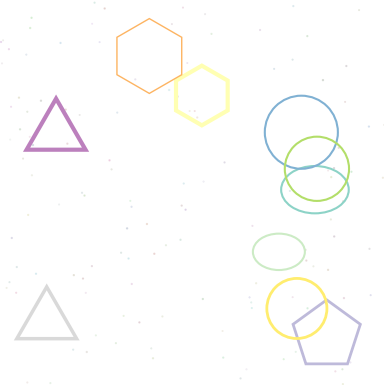[{"shape": "oval", "thickness": 1.5, "radius": 0.44, "center": [0.818, 0.507]}, {"shape": "hexagon", "thickness": 3, "radius": 0.39, "center": [0.524, 0.752]}, {"shape": "pentagon", "thickness": 2, "radius": 0.46, "center": [0.849, 0.129]}, {"shape": "circle", "thickness": 1.5, "radius": 0.47, "center": [0.783, 0.657]}, {"shape": "hexagon", "thickness": 1, "radius": 0.49, "center": [0.388, 0.855]}, {"shape": "circle", "thickness": 1.5, "radius": 0.42, "center": [0.823, 0.562]}, {"shape": "triangle", "thickness": 2.5, "radius": 0.45, "center": [0.121, 0.165]}, {"shape": "triangle", "thickness": 3, "radius": 0.44, "center": [0.146, 0.655]}, {"shape": "oval", "thickness": 1.5, "radius": 0.34, "center": [0.724, 0.346]}, {"shape": "circle", "thickness": 2, "radius": 0.39, "center": [0.771, 0.199]}]